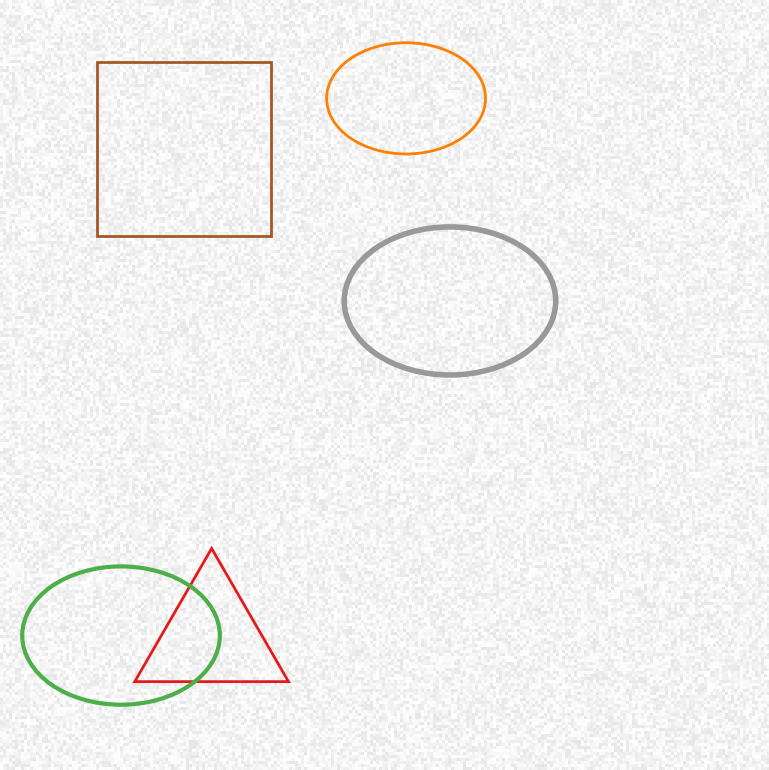[{"shape": "triangle", "thickness": 1, "radius": 0.58, "center": [0.275, 0.172]}, {"shape": "oval", "thickness": 1.5, "radius": 0.64, "center": [0.157, 0.175]}, {"shape": "oval", "thickness": 1, "radius": 0.52, "center": [0.527, 0.872]}, {"shape": "square", "thickness": 1, "radius": 0.56, "center": [0.239, 0.806]}, {"shape": "oval", "thickness": 2, "radius": 0.69, "center": [0.584, 0.609]}]